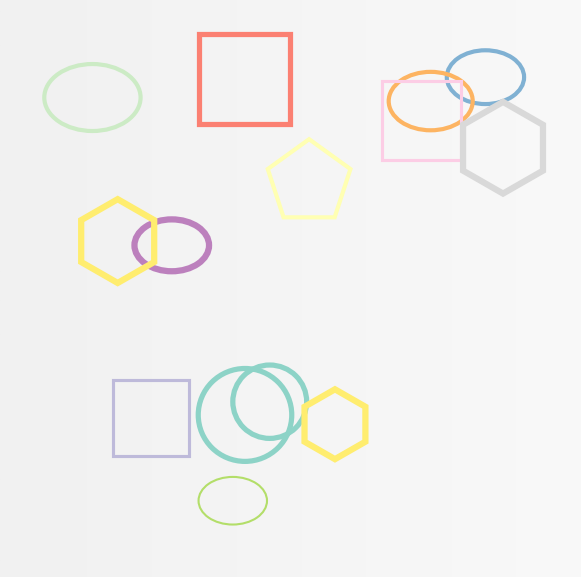[{"shape": "circle", "thickness": 2.5, "radius": 0.4, "center": [0.422, 0.281]}, {"shape": "circle", "thickness": 2.5, "radius": 0.32, "center": [0.464, 0.304]}, {"shape": "pentagon", "thickness": 2, "radius": 0.37, "center": [0.532, 0.683]}, {"shape": "square", "thickness": 1.5, "radius": 0.33, "center": [0.259, 0.276]}, {"shape": "square", "thickness": 2.5, "radius": 0.39, "center": [0.421, 0.862]}, {"shape": "oval", "thickness": 2, "radius": 0.33, "center": [0.835, 0.866]}, {"shape": "oval", "thickness": 2, "radius": 0.36, "center": [0.741, 0.824]}, {"shape": "oval", "thickness": 1, "radius": 0.29, "center": [0.4, 0.132]}, {"shape": "square", "thickness": 1.5, "radius": 0.34, "center": [0.725, 0.791]}, {"shape": "hexagon", "thickness": 3, "radius": 0.4, "center": [0.865, 0.743]}, {"shape": "oval", "thickness": 3, "radius": 0.32, "center": [0.295, 0.574]}, {"shape": "oval", "thickness": 2, "radius": 0.41, "center": [0.159, 0.83]}, {"shape": "hexagon", "thickness": 3, "radius": 0.36, "center": [0.202, 0.582]}, {"shape": "hexagon", "thickness": 3, "radius": 0.3, "center": [0.576, 0.265]}]